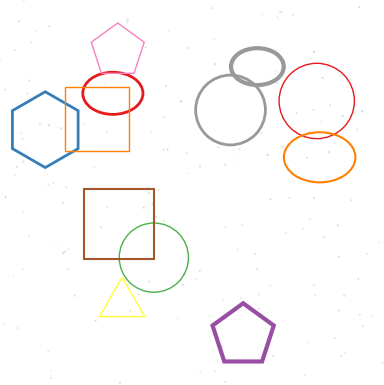[{"shape": "oval", "thickness": 2, "radius": 0.39, "center": [0.293, 0.758]}, {"shape": "circle", "thickness": 1, "radius": 0.49, "center": [0.823, 0.738]}, {"shape": "hexagon", "thickness": 2, "radius": 0.49, "center": [0.118, 0.663]}, {"shape": "circle", "thickness": 1, "radius": 0.45, "center": [0.4, 0.331]}, {"shape": "pentagon", "thickness": 3, "radius": 0.42, "center": [0.632, 0.129]}, {"shape": "oval", "thickness": 1.5, "radius": 0.46, "center": [0.83, 0.591]}, {"shape": "square", "thickness": 1, "radius": 0.41, "center": [0.251, 0.691]}, {"shape": "triangle", "thickness": 1, "radius": 0.34, "center": [0.317, 0.212]}, {"shape": "square", "thickness": 1.5, "radius": 0.45, "center": [0.31, 0.418]}, {"shape": "pentagon", "thickness": 1, "radius": 0.36, "center": [0.306, 0.868]}, {"shape": "oval", "thickness": 3, "radius": 0.34, "center": [0.669, 0.827]}, {"shape": "circle", "thickness": 2, "radius": 0.45, "center": [0.599, 0.714]}]